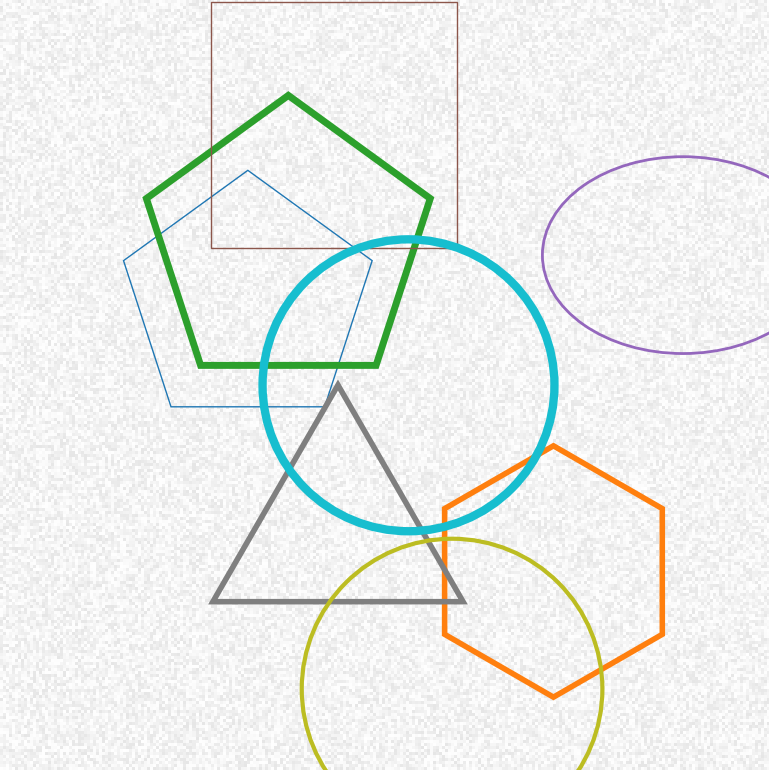[{"shape": "pentagon", "thickness": 0.5, "radius": 0.85, "center": [0.322, 0.609]}, {"shape": "hexagon", "thickness": 2, "radius": 0.82, "center": [0.719, 0.258]}, {"shape": "pentagon", "thickness": 2.5, "radius": 0.97, "center": [0.374, 0.682]}, {"shape": "oval", "thickness": 1, "radius": 0.91, "center": [0.887, 0.669]}, {"shape": "square", "thickness": 0.5, "radius": 0.8, "center": [0.434, 0.838]}, {"shape": "triangle", "thickness": 2, "radius": 0.94, "center": [0.439, 0.312]}, {"shape": "circle", "thickness": 1.5, "radius": 0.98, "center": [0.587, 0.105]}, {"shape": "circle", "thickness": 3, "radius": 0.95, "center": [0.531, 0.5]}]